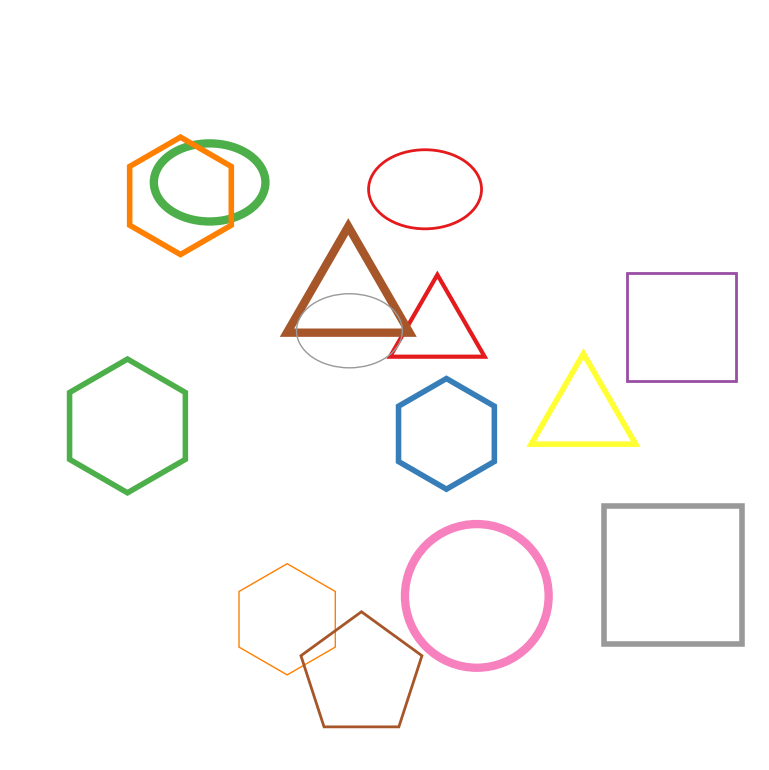[{"shape": "oval", "thickness": 1, "radius": 0.37, "center": [0.552, 0.754]}, {"shape": "triangle", "thickness": 1.5, "radius": 0.35, "center": [0.568, 0.572]}, {"shape": "hexagon", "thickness": 2, "radius": 0.36, "center": [0.58, 0.437]}, {"shape": "oval", "thickness": 3, "radius": 0.36, "center": [0.272, 0.763]}, {"shape": "hexagon", "thickness": 2, "radius": 0.43, "center": [0.166, 0.447]}, {"shape": "square", "thickness": 1, "radius": 0.35, "center": [0.885, 0.575]}, {"shape": "hexagon", "thickness": 2, "radius": 0.38, "center": [0.234, 0.746]}, {"shape": "hexagon", "thickness": 0.5, "radius": 0.36, "center": [0.373, 0.196]}, {"shape": "triangle", "thickness": 2, "radius": 0.39, "center": [0.758, 0.462]}, {"shape": "pentagon", "thickness": 1, "radius": 0.41, "center": [0.469, 0.123]}, {"shape": "triangle", "thickness": 3, "radius": 0.46, "center": [0.452, 0.614]}, {"shape": "circle", "thickness": 3, "radius": 0.47, "center": [0.619, 0.226]}, {"shape": "oval", "thickness": 0.5, "radius": 0.34, "center": [0.454, 0.57]}, {"shape": "square", "thickness": 2, "radius": 0.45, "center": [0.874, 0.253]}]